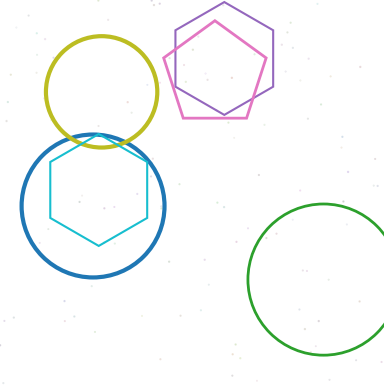[{"shape": "circle", "thickness": 3, "radius": 0.93, "center": [0.242, 0.465]}, {"shape": "circle", "thickness": 2, "radius": 0.98, "center": [0.84, 0.274]}, {"shape": "hexagon", "thickness": 1.5, "radius": 0.73, "center": [0.583, 0.848]}, {"shape": "pentagon", "thickness": 2, "radius": 0.7, "center": [0.558, 0.806]}, {"shape": "circle", "thickness": 3, "radius": 0.72, "center": [0.264, 0.761]}, {"shape": "hexagon", "thickness": 1.5, "radius": 0.73, "center": [0.256, 0.507]}]